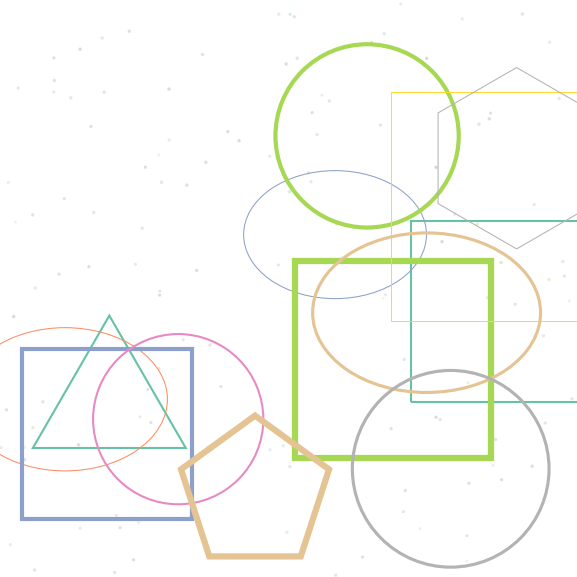[{"shape": "square", "thickness": 1, "radius": 0.78, "center": [0.868, 0.46]}, {"shape": "triangle", "thickness": 1, "radius": 0.76, "center": [0.189, 0.3]}, {"shape": "oval", "thickness": 0.5, "radius": 0.89, "center": [0.113, 0.308]}, {"shape": "square", "thickness": 2, "radius": 0.74, "center": [0.185, 0.248]}, {"shape": "oval", "thickness": 0.5, "radius": 0.79, "center": [0.58, 0.593]}, {"shape": "circle", "thickness": 1, "radius": 0.74, "center": [0.309, 0.273]}, {"shape": "square", "thickness": 3, "radius": 0.85, "center": [0.681, 0.377]}, {"shape": "circle", "thickness": 2, "radius": 0.79, "center": [0.636, 0.764]}, {"shape": "square", "thickness": 0.5, "radius": 0.99, "center": [0.876, 0.641]}, {"shape": "pentagon", "thickness": 3, "radius": 0.67, "center": [0.442, 0.145]}, {"shape": "oval", "thickness": 1.5, "radius": 0.99, "center": [0.739, 0.458]}, {"shape": "circle", "thickness": 1.5, "radius": 0.85, "center": [0.78, 0.187]}, {"shape": "hexagon", "thickness": 0.5, "radius": 0.79, "center": [0.895, 0.725]}]